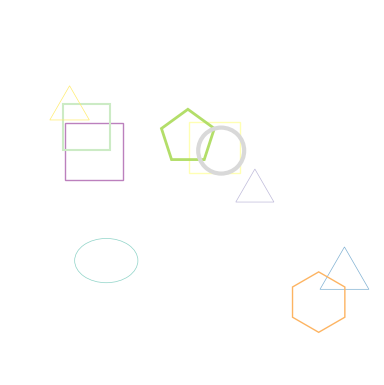[{"shape": "oval", "thickness": 0.5, "radius": 0.41, "center": [0.276, 0.323]}, {"shape": "square", "thickness": 1, "radius": 0.33, "center": [0.558, 0.616]}, {"shape": "triangle", "thickness": 0.5, "radius": 0.29, "center": [0.662, 0.504]}, {"shape": "triangle", "thickness": 0.5, "radius": 0.37, "center": [0.895, 0.285]}, {"shape": "hexagon", "thickness": 1, "radius": 0.39, "center": [0.828, 0.215]}, {"shape": "pentagon", "thickness": 2, "radius": 0.36, "center": [0.488, 0.644]}, {"shape": "circle", "thickness": 3, "radius": 0.3, "center": [0.575, 0.609]}, {"shape": "square", "thickness": 1, "radius": 0.37, "center": [0.244, 0.606]}, {"shape": "square", "thickness": 1.5, "radius": 0.3, "center": [0.224, 0.669]}, {"shape": "triangle", "thickness": 0.5, "radius": 0.3, "center": [0.181, 0.718]}]